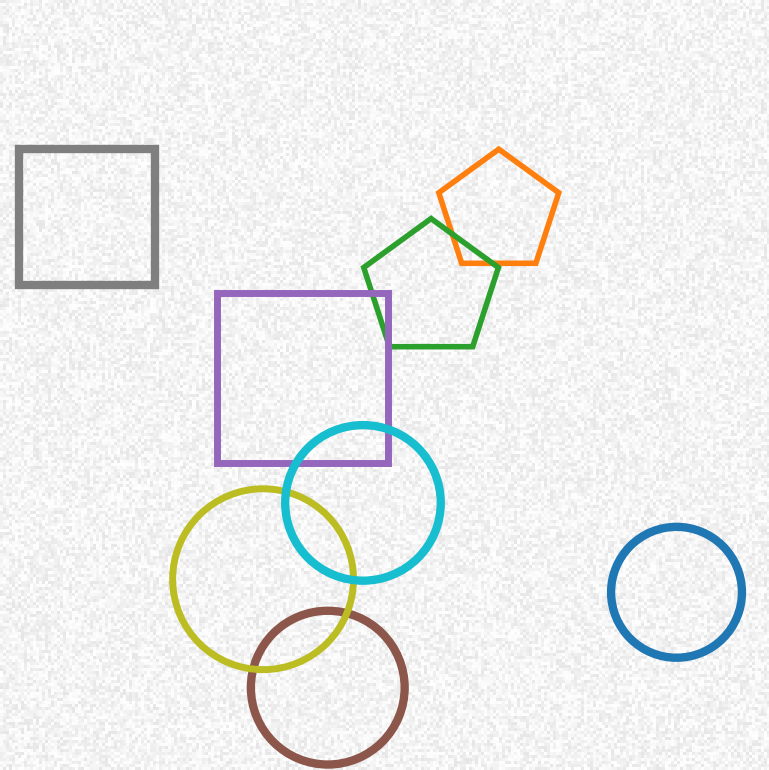[{"shape": "circle", "thickness": 3, "radius": 0.42, "center": [0.879, 0.231]}, {"shape": "pentagon", "thickness": 2, "radius": 0.41, "center": [0.648, 0.724]}, {"shape": "pentagon", "thickness": 2, "radius": 0.46, "center": [0.56, 0.624]}, {"shape": "square", "thickness": 2.5, "radius": 0.55, "center": [0.393, 0.509]}, {"shape": "circle", "thickness": 3, "radius": 0.5, "center": [0.426, 0.107]}, {"shape": "square", "thickness": 3, "radius": 0.44, "center": [0.113, 0.718]}, {"shape": "circle", "thickness": 2.5, "radius": 0.59, "center": [0.342, 0.248]}, {"shape": "circle", "thickness": 3, "radius": 0.51, "center": [0.471, 0.347]}]